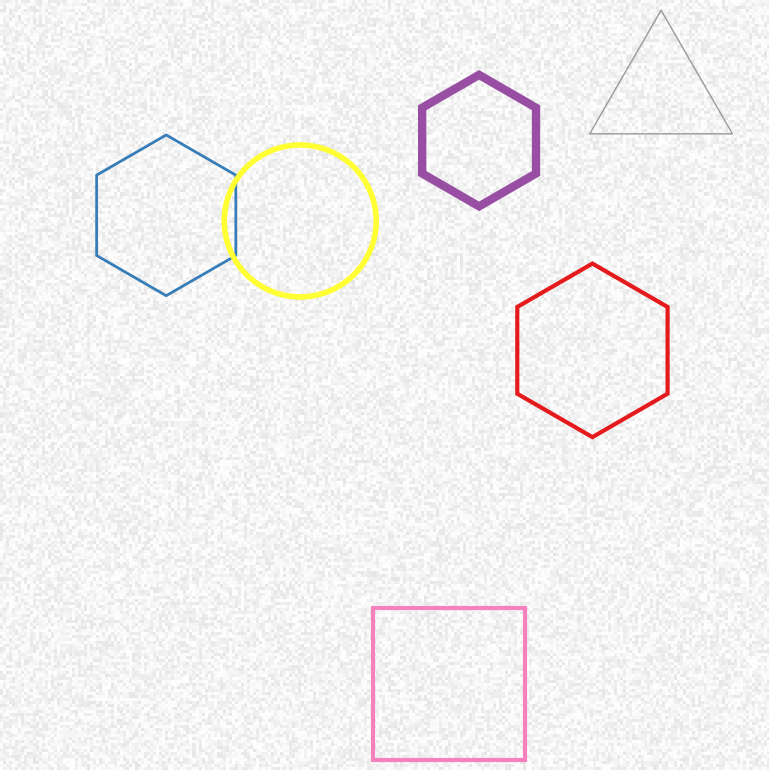[{"shape": "hexagon", "thickness": 1.5, "radius": 0.56, "center": [0.769, 0.545]}, {"shape": "hexagon", "thickness": 1, "radius": 0.52, "center": [0.216, 0.72]}, {"shape": "hexagon", "thickness": 3, "radius": 0.43, "center": [0.622, 0.817]}, {"shape": "circle", "thickness": 2, "radius": 0.49, "center": [0.39, 0.713]}, {"shape": "square", "thickness": 1.5, "radius": 0.49, "center": [0.584, 0.112]}, {"shape": "triangle", "thickness": 0.5, "radius": 0.54, "center": [0.859, 0.88]}]